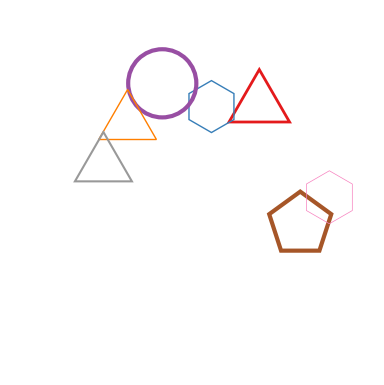[{"shape": "triangle", "thickness": 2, "radius": 0.45, "center": [0.673, 0.729]}, {"shape": "hexagon", "thickness": 1, "radius": 0.34, "center": [0.549, 0.723]}, {"shape": "circle", "thickness": 3, "radius": 0.44, "center": [0.421, 0.784]}, {"shape": "triangle", "thickness": 1, "radius": 0.43, "center": [0.331, 0.681]}, {"shape": "pentagon", "thickness": 3, "radius": 0.42, "center": [0.78, 0.418]}, {"shape": "hexagon", "thickness": 0.5, "radius": 0.34, "center": [0.855, 0.488]}, {"shape": "triangle", "thickness": 1.5, "radius": 0.43, "center": [0.269, 0.572]}]